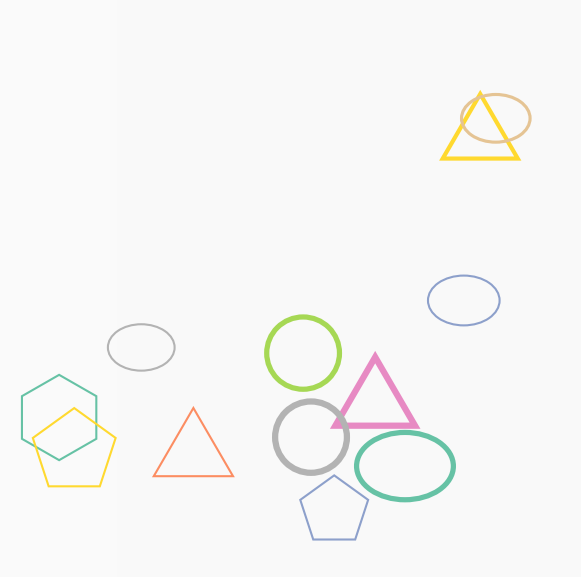[{"shape": "hexagon", "thickness": 1, "radius": 0.37, "center": [0.102, 0.276]}, {"shape": "oval", "thickness": 2.5, "radius": 0.42, "center": [0.697, 0.192]}, {"shape": "triangle", "thickness": 1, "radius": 0.39, "center": [0.333, 0.214]}, {"shape": "oval", "thickness": 1, "radius": 0.31, "center": [0.798, 0.479]}, {"shape": "pentagon", "thickness": 1, "radius": 0.31, "center": [0.575, 0.115]}, {"shape": "triangle", "thickness": 3, "radius": 0.4, "center": [0.645, 0.302]}, {"shape": "circle", "thickness": 2.5, "radius": 0.31, "center": [0.521, 0.388]}, {"shape": "pentagon", "thickness": 1, "radius": 0.37, "center": [0.128, 0.218]}, {"shape": "triangle", "thickness": 2, "radius": 0.37, "center": [0.826, 0.762]}, {"shape": "oval", "thickness": 1.5, "radius": 0.29, "center": [0.853, 0.794]}, {"shape": "circle", "thickness": 3, "radius": 0.31, "center": [0.535, 0.242]}, {"shape": "oval", "thickness": 1, "radius": 0.29, "center": [0.243, 0.397]}]